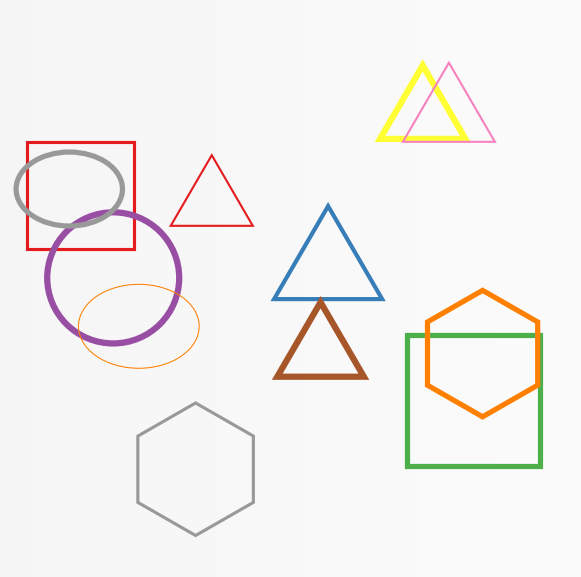[{"shape": "triangle", "thickness": 1, "radius": 0.41, "center": [0.364, 0.649]}, {"shape": "square", "thickness": 1.5, "radius": 0.46, "center": [0.138, 0.66]}, {"shape": "triangle", "thickness": 2, "radius": 0.54, "center": [0.564, 0.535]}, {"shape": "square", "thickness": 2.5, "radius": 0.57, "center": [0.815, 0.306]}, {"shape": "circle", "thickness": 3, "radius": 0.57, "center": [0.195, 0.518]}, {"shape": "hexagon", "thickness": 2.5, "radius": 0.55, "center": [0.83, 0.387]}, {"shape": "oval", "thickness": 0.5, "radius": 0.52, "center": [0.239, 0.434]}, {"shape": "triangle", "thickness": 3, "radius": 0.42, "center": [0.727, 0.801]}, {"shape": "triangle", "thickness": 3, "radius": 0.43, "center": [0.552, 0.39]}, {"shape": "triangle", "thickness": 1, "radius": 0.46, "center": [0.772, 0.799]}, {"shape": "oval", "thickness": 2.5, "radius": 0.46, "center": [0.119, 0.672]}, {"shape": "hexagon", "thickness": 1.5, "radius": 0.57, "center": [0.337, 0.187]}]